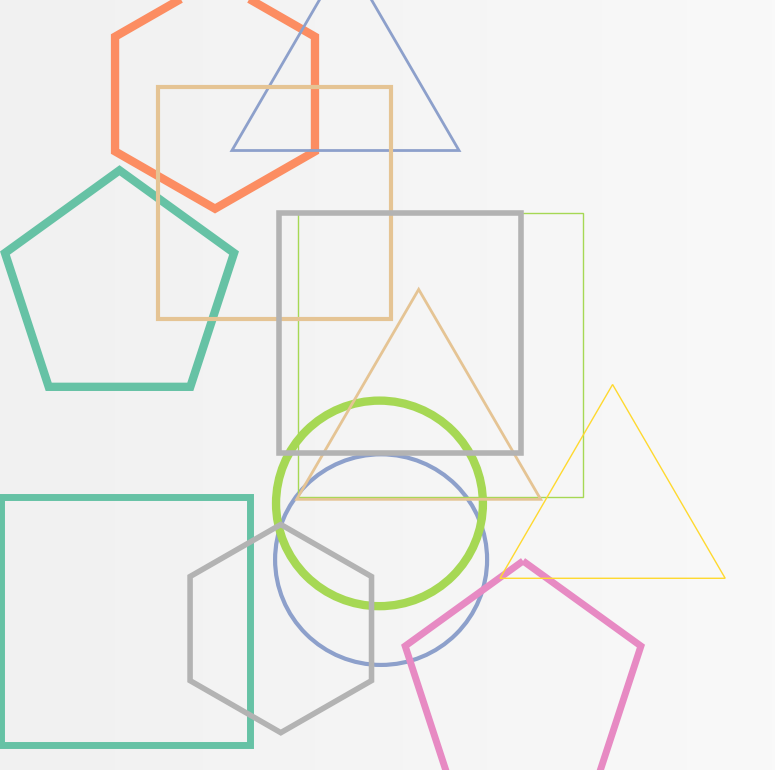[{"shape": "square", "thickness": 2.5, "radius": 0.8, "center": [0.162, 0.193]}, {"shape": "pentagon", "thickness": 3, "radius": 0.78, "center": [0.154, 0.623]}, {"shape": "hexagon", "thickness": 3, "radius": 0.74, "center": [0.277, 0.878]}, {"shape": "triangle", "thickness": 1, "radius": 0.85, "center": [0.446, 0.889]}, {"shape": "circle", "thickness": 1.5, "radius": 0.68, "center": [0.492, 0.273]}, {"shape": "pentagon", "thickness": 2.5, "radius": 0.8, "center": [0.675, 0.112]}, {"shape": "square", "thickness": 0.5, "radius": 0.92, "center": [0.568, 0.539]}, {"shape": "circle", "thickness": 3, "radius": 0.67, "center": [0.49, 0.346]}, {"shape": "triangle", "thickness": 0.5, "radius": 0.84, "center": [0.79, 0.333]}, {"shape": "square", "thickness": 1.5, "radius": 0.75, "center": [0.355, 0.737]}, {"shape": "triangle", "thickness": 1, "radius": 0.91, "center": [0.54, 0.442]}, {"shape": "square", "thickness": 2, "radius": 0.78, "center": [0.516, 0.568]}, {"shape": "hexagon", "thickness": 2, "radius": 0.68, "center": [0.362, 0.184]}]